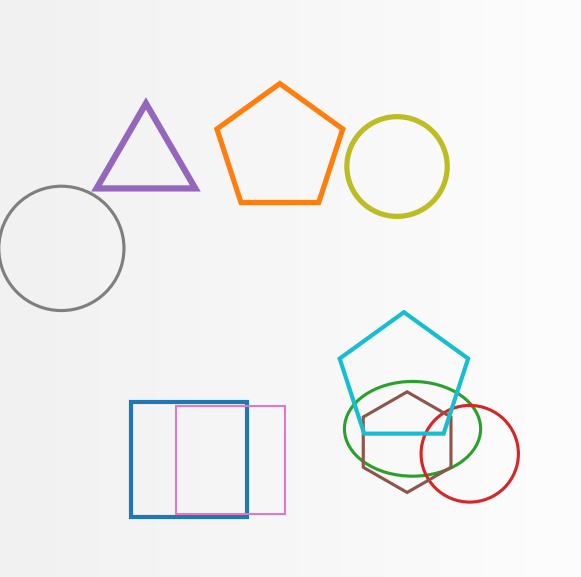[{"shape": "square", "thickness": 2, "radius": 0.5, "center": [0.325, 0.204]}, {"shape": "pentagon", "thickness": 2.5, "radius": 0.57, "center": [0.481, 0.741]}, {"shape": "oval", "thickness": 1.5, "radius": 0.59, "center": [0.71, 0.257]}, {"shape": "circle", "thickness": 1.5, "radius": 0.42, "center": [0.808, 0.213]}, {"shape": "triangle", "thickness": 3, "radius": 0.49, "center": [0.251, 0.722]}, {"shape": "hexagon", "thickness": 1.5, "radius": 0.44, "center": [0.7, 0.234]}, {"shape": "square", "thickness": 1, "radius": 0.47, "center": [0.397, 0.202]}, {"shape": "circle", "thickness": 1.5, "radius": 0.54, "center": [0.106, 0.569]}, {"shape": "circle", "thickness": 2.5, "radius": 0.43, "center": [0.683, 0.711]}, {"shape": "pentagon", "thickness": 2, "radius": 0.58, "center": [0.695, 0.342]}]